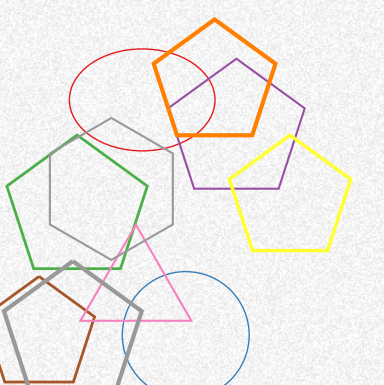[{"shape": "oval", "thickness": 1, "radius": 0.95, "center": [0.369, 0.741]}, {"shape": "circle", "thickness": 1, "radius": 0.82, "center": [0.482, 0.13]}, {"shape": "pentagon", "thickness": 2, "radius": 0.96, "center": [0.2, 0.457]}, {"shape": "pentagon", "thickness": 1.5, "radius": 0.93, "center": [0.614, 0.661]}, {"shape": "pentagon", "thickness": 3, "radius": 0.83, "center": [0.557, 0.783]}, {"shape": "pentagon", "thickness": 2.5, "radius": 0.83, "center": [0.753, 0.483]}, {"shape": "pentagon", "thickness": 2, "radius": 0.76, "center": [0.101, 0.13]}, {"shape": "triangle", "thickness": 1.5, "radius": 0.83, "center": [0.353, 0.25]}, {"shape": "pentagon", "thickness": 3, "radius": 0.94, "center": [0.189, 0.134]}, {"shape": "hexagon", "thickness": 1.5, "radius": 0.92, "center": [0.289, 0.509]}]